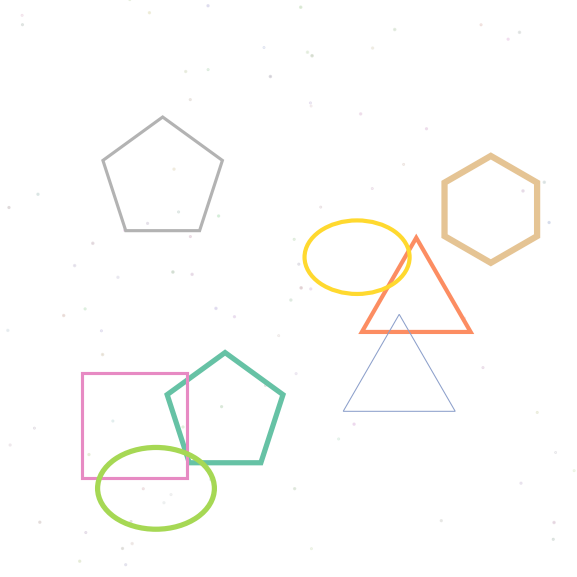[{"shape": "pentagon", "thickness": 2.5, "radius": 0.53, "center": [0.39, 0.283]}, {"shape": "triangle", "thickness": 2, "radius": 0.54, "center": [0.721, 0.479]}, {"shape": "triangle", "thickness": 0.5, "radius": 0.56, "center": [0.691, 0.343]}, {"shape": "square", "thickness": 1.5, "radius": 0.46, "center": [0.233, 0.262]}, {"shape": "oval", "thickness": 2.5, "radius": 0.51, "center": [0.27, 0.154]}, {"shape": "oval", "thickness": 2, "radius": 0.45, "center": [0.618, 0.554]}, {"shape": "hexagon", "thickness": 3, "radius": 0.46, "center": [0.85, 0.637]}, {"shape": "pentagon", "thickness": 1.5, "radius": 0.54, "center": [0.282, 0.688]}]